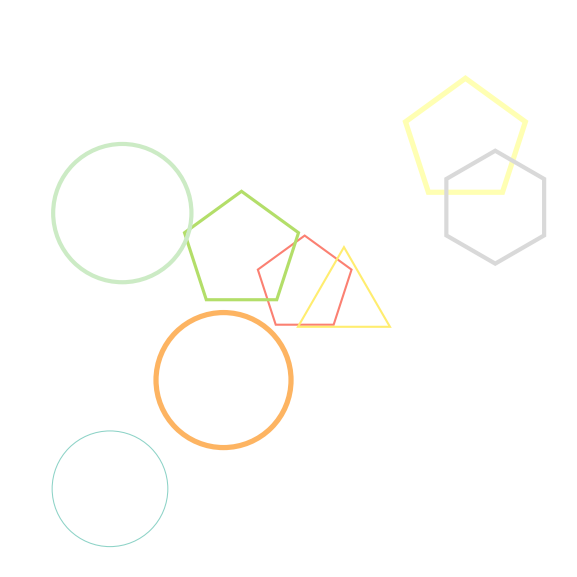[{"shape": "circle", "thickness": 0.5, "radius": 0.5, "center": [0.19, 0.153]}, {"shape": "pentagon", "thickness": 2.5, "radius": 0.55, "center": [0.806, 0.754]}, {"shape": "pentagon", "thickness": 1, "radius": 0.43, "center": [0.528, 0.506]}, {"shape": "circle", "thickness": 2.5, "radius": 0.58, "center": [0.387, 0.341]}, {"shape": "pentagon", "thickness": 1.5, "radius": 0.52, "center": [0.418, 0.564]}, {"shape": "hexagon", "thickness": 2, "radius": 0.49, "center": [0.858, 0.64]}, {"shape": "circle", "thickness": 2, "radius": 0.6, "center": [0.212, 0.63]}, {"shape": "triangle", "thickness": 1, "radius": 0.46, "center": [0.596, 0.479]}]